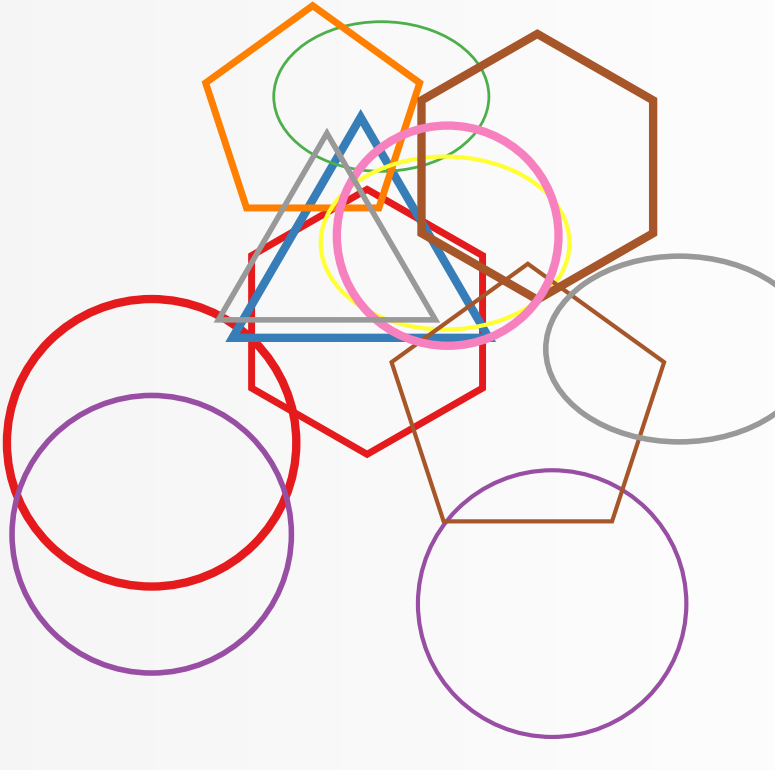[{"shape": "circle", "thickness": 3, "radius": 0.93, "center": [0.196, 0.425]}, {"shape": "hexagon", "thickness": 2.5, "radius": 0.86, "center": [0.474, 0.582]}, {"shape": "triangle", "thickness": 3, "radius": 0.95, "center": [0.465, 0.657]}, {"shape": "oval", "thickness": 1, "radius": 0.69, "center": [0.492, 0.875]}, {"shape": "circle", "thickness": 2, "radius": 0.9, "center": [0.196, 0.306]}, {"shape": "circle", "thickness": 1.5, "radius": 0.87, "center": [0.712, 0.216]}, {"shape": "pentagon", "thickness": 2.5, "radius": 0.73, "center": [0.403, 0.847]}, {"shape": "oval", "thickness": 1.5, "radius": 0.8, "center": [0.574, 0.684]}, {"shape": "hexagon", "thickness": 3, "radius": 0.86, "center": [0.693, 0.783]}, {"shape": "pentagon", "thickness": 1.5, "radius": 0.92, "center": [0.681, 0.472]}, {"shape": "circle", "thickness": 3, "radius": 0.72, "center": [0.578, 0.694]}, {"shape": "oval", "thickness": 2, "radius": 0.86, "center": [0.877, 0.547]}, {"shape": "triangle", "thickness": 2, "radius": 0.81, "center": [0.422, 0.665]}]